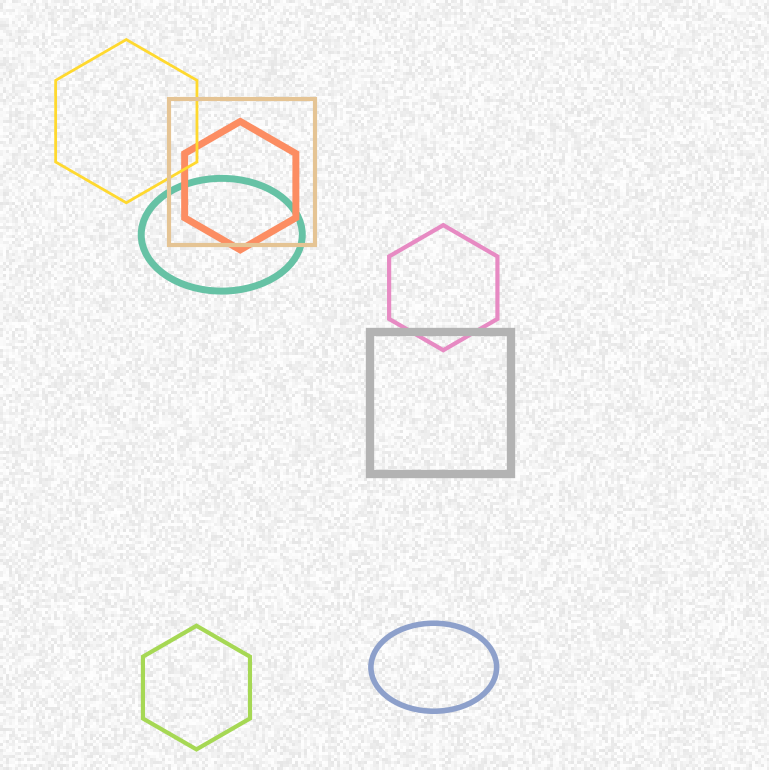[{"shape": "oval", "thickness": 2.5, "radius": 0.52, "center": [0.288, 0.695]}, {"shape": "hexagon", "thickness": 2.5, "radius": 0.42, "center": [0.312, 0.759]}, {"shape": "oval", "thickness": 2, "radius": 0.41, "center": [0.563, 0.133]}, {"shape": "hexagon", "thickness": 1.5, "radius": 0.41, "center": [0.576, 0.626]}, {"shape": "hexagon", "thickness": 1.5, "radius": 0.4, "center": [0.255, 0.107]}, {"shape": "hexagon", "thickness": 1, "radius": 0.53, "center": [0.164, 0.843]}, {"shape": "square", "thickness": 1.5, "radius": 0.48, "center": [0.314, 0.777]}, {"shape": "square", "thickness": 3, "radius": 0.46, "center": [0.573, 0.477]}]